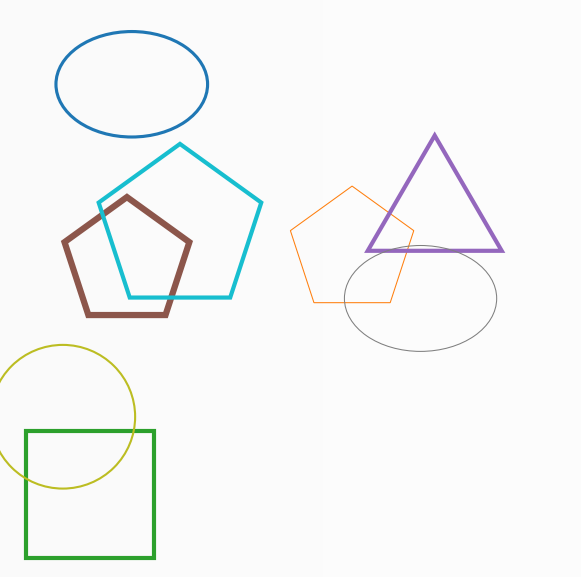[{"shape": "oval", "thickness": 1.5, "radius": 0.65, "center": [0.227, 0.853]}, {"shape": "pentagon", "thickness": 0.5, "radius": 0.56, "center": [0.606, 0.565]}, {"shape": "square", "thickness": 2, "radius": 0.55, "center": [0.155, 0.143]}, {"shape": "triangle", "thickness": 2, "radius": 0.67, "center": [0.748, 0.631]}, {"shape": "pentagon", "thickness": 3, "radius": 0.56, "center": [0.218, 0.545]}, {"shape": "oval", "thickness": 0.5, "radius": 0.65, "center": [0.724, 0.482]}, {"shape": "circle", "thickness": 1, "radius": 0.62, "center": [0.108, 0.278]}, {"shape": "pentagon", "thickness": 2, "radius": 0.74, "center": [0.31, 0.603]}]